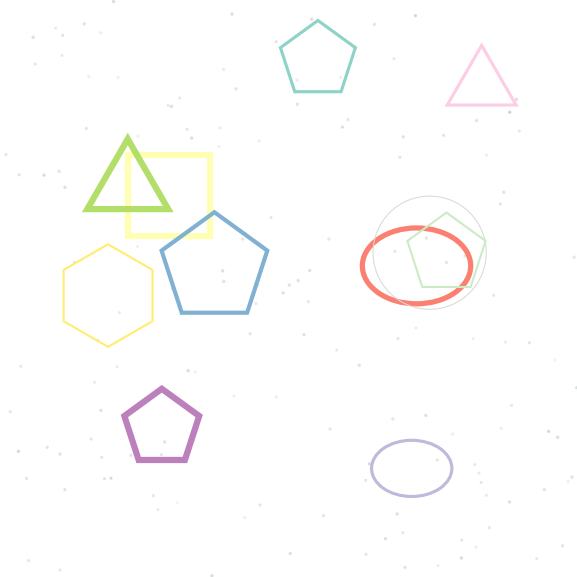[{"shape": "pentagon", "thickness": 1.5, "radius": 0.34, "center": [0.551, 0.896]}, {"shape": "square", "thickness": 3, "radius": 0.35, "center": [0.293, 0.661]}, {"shape": "oval", "thickness": 1.5, "radius": 0.35, "center": [0.713, 0.188]}, {"shape": "oval", "thickness": 2.5, "radius": 0.47, "center": [0.721, 0.539]}, {"shape": "pentagon", "thickness": 2, "radius": 0.48, "center": [0.371, 0.535]}, {"shape": "triangle", "thickness": 3, "radius": 0.4, "center": [0.221, 0.677]}, {"shape": "triangle", "thickness": 1.5, "radius": 0.34, "center": [0.834, 0.852]}, {"shape": "circle", "thickness": 0.5, "radius": 0.49, "center": [0.744, 0.562]}, {"shape": "pentagon", "thickness": 3, "radius": 0.34, "center": [0.28, 0.258]}, {"shape": "pentagon", "thickness": 1, "radius": 0.36, "center": [0.773, 0.56]}, {"shape": "hexagon", "thickness": 1, "radius": 0.44, "center": [0.187, 0.487]}]